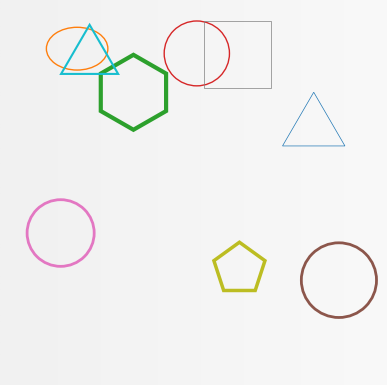[{"shape": "triangle", "thickness": 0.5, "radius": 0.47, "center": [0.81, 0.667]}, {"shape": "oval", "thickness": 1, "radius": 0.4, "center": [0.199, 0.874]}, {"shape": "hexagon", "thickness": 3, "radius": 0.49, "center": [0.344, 0.76]}, {"shape": "circle", "thickness": 1, "radius": 0.42, "center": [0.508, 0.861]}, {"shape": "circle", "thickness": 2, "radius": 0.48, "center": [0.875, 0.272]}, {"shape": "circle", "thickness": 2, "radius": 0.43, "center": [0.156, 0.395]}, {"shape": "square", "thickness": 0.5, "radius": 0.43, "center": [0.612, 0.858]}, {"shape": "pentagon", "thickness": 2.5, "radius": 0.35, "center": [0.618, 0.301]}, {"shape": "triangle", "thickness": 1.5, "radius": 0.43, "center": [0.231, 0.851]}]